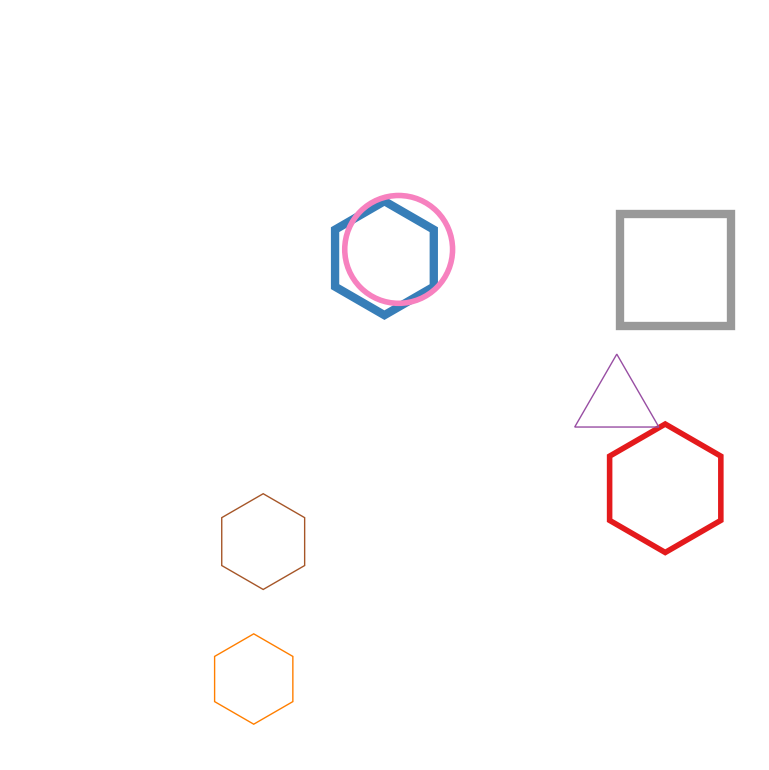[{"shape": "hexagon", "thickness": 2, "radius": 0.42, "center": [0.864, 0.366]}, {"shape": "hexagon", "thickness": 3, "radius": 0.37, "center": [0.499, 0.665]}, {"shape": "triangle", "thickness": 0.5, "radius": 0.32, "center": [0.801, 0.477]}, {"shape": "hexagon", "thickness": 0.5, "radius": 0.29, "center": [0.33, 0.118]}, {"shape": "hexagon", "thickness": 0.5, "radius": 0.31, "center": [0.342, 0.297]}, {"shape": "circle", "thickness": 2, "radius": 0.35, "center": [0.518, 0.676]}, {"shape": "square", "thickness": 3, "radius": 0.36, "center": [0.877, 0.649]}]